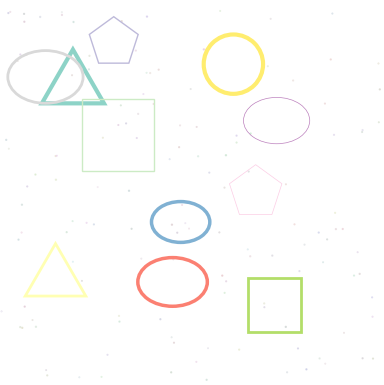[{"shape": "triangle", "thickness": 3, "radius": 0.47, "center": [0.189, 0.778]}, {"shape": "triangle", "thickness": 2, "radius": 0.45, "center": [0.144, 0.276]}, {"shape": "pentagon", "thickness": 1, "radius": 0.33, "center": [0.295, 0.89]}, {"shape": "oval", "thickness": 2.5, "radius": 0.45, "center": [0.448, 0.268]}, {"shape": "oval", "thickness": 2.5, "radius": 0.38, "center": [0.469, 0.423]}, {"shape": "square", "thickness": 2, "radius": 0.35, "center": [0.713, 0.207]}, {"shape": "pentagon", "thickness": 0.5, "radius": 0.36, "center": [0.664, 0.501]}, {"shape": "oval", "thickness": 2, "radius": 0.49, "center": [0.118, 0.8]}, {"shape": "oval", "thickness": 0.5, "radius": 0.43, "center": [0.719, 0.687]}, {"shape": "square", "thickness": 1, "radius": 0.47, "center": [0.306, 0.649]}, {"shape": "circle", "thickness": 3, "radius": 0.39, "center": [0.606, 0.833]}]